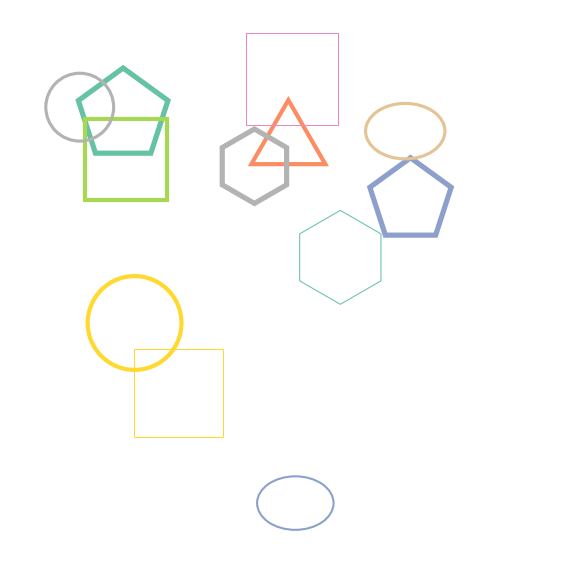[{"shape": "pentagon", "thickness": 2.5, "radius": 0.41, "center": [0.213, 0.8]}, {"shape": "hexagon", "thickness": 0.5, "radius": 0.41, "center": [0.589, 0.554]}, {"shape": "triangle", "thickness": 2, "radius": 0.37, "center": [0.499, 0.752]}, {"shape": "oval", "thickness": 1, "radius": 0.33, "center": [0.511, 0.128]}, {"shape": "pentagon", "thickness": 2.5, "radius": 0.37, "center": [0.711, 0.652]}, {"shape": "square", "thickness": 0.5, "radius": 0.4, "center": [0.505, 0.862]}, {"shape": "square", "thickness": 2, "radius": 0.35, "center": [0.219, 0.723]}, {"shape": "circle", "thickness": 2, "radius": 0.41, "center": [0.233, 0.44]}, {"shape": "square", "thickness": 0.5, "radius": 0.38, "center": [0.309, 0.318]}, {"shape": "oval", "thickness": 1.5, "radius": 0.34, "center": [0.702, 0.772]}, {"shape": "circle", "thickness": 1.5, "radius": 0.29, "center": [0.138, 0.814]}, {"shape": "hexagon", "thickness": 2.5, "radius": 0.32, "center": [0.441, 0.711]}]